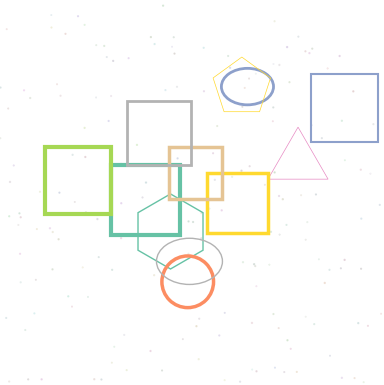[{"shape": "hexagon", "thickness": 1, "radius": 0.49, "center": [0.443, 0.399]}, {"shape": "square", "thickness": 3, "radius": 0.45, "center": [0.379, 0.481]}, {"shape": "circle", "thickness": 2.5, "radius": 0.34, "center": [0.488, 0.268]}, {"shape": "square", "thickness": 1.5, "radius": 0.44, "center": [0.894, 0.72]}, {"shape": "oval", "thickness": 2, "radius": 0.34, "center": [0.643, 0.775]}, {"shape": "triangle", "thickness": 0.5, "radius": 0.45, "center": [0.774, 0.58]}, {"shape": "square", "thickness": 3, "radius": 0.43, "center": [0.203, 0.531]}, {"shape": "square", "thickness": 2.5, "radius": 0.39, "center": [0.617, 0.473]}, {"shape": "pentagon", "thickness": 0.5, "radius": 0.39, "center": [0.628, 0.773]}, {"shape": "square", "thickness": 2.5, "radius": 0.34, "center": [0.508, 0.55]}, {"shape": "oval", "thickness": 1, "radius": 0.43, "center": [0.492, 0.321]}, {"shape": "square", "thickness": 2, "radius": 0.41, "center": [0.413, 0.655]}]